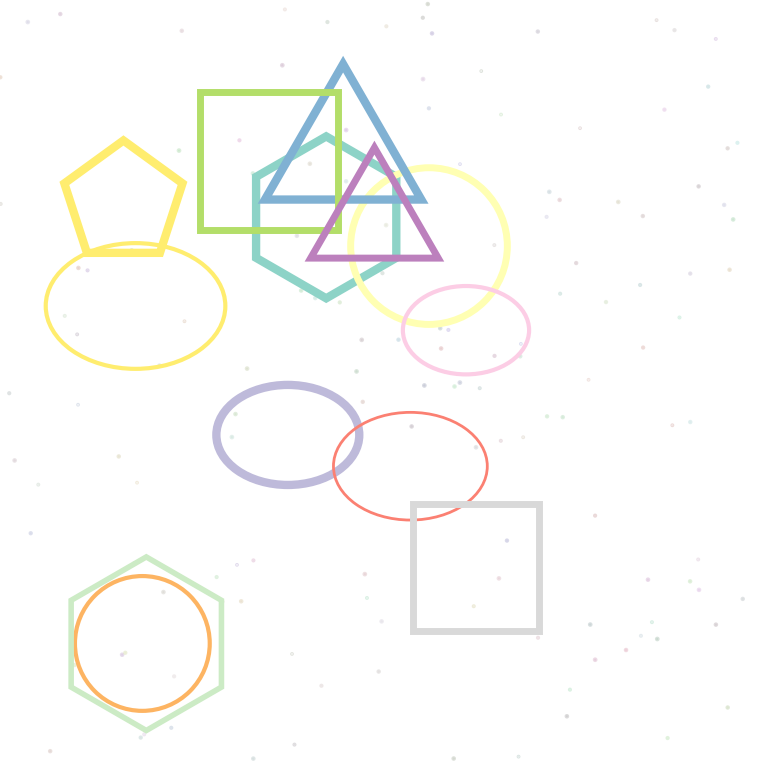[{"shape": "hexagon", "thickness": 3, "radius": 0.53, "center": [0.424, 0.718]}, {"shape": "circle", "thickness": 2.5, "radius": 0.51, "center": [0.557, 0.68]}, {"shape": "oval", "thickness": 3, "radius": 0.46, "center": [0.374, 0.435]}, {"shape": "oval", "thickness": 1, "radius": 0.5, "center": [0.533, 0.395]}, {"shape": "triangle", "thickness": 3, "radius": 0.59, "center": [0.446, 0.799]}, {"shape": "circle", "thickness": 1.5, "radius": 0.44, "center": [0.185, 0.164]}, {"shape": "square", "thickness": 2.5, "radius": 0.45, "center": [0.35, 0.791]}, {"shape": "oval", "thickness": 1.5, "radius": 0.41, "center": [0.605, 0.571]}, {"shape": "square", "thickness": 2.5, "radius": 0.41, "center": [0.618, 0.263]}, {"shape": "triangle", "thickness": 2.5, "radius": 0.48, "center": [0.486, 0.713]}, {"shape": "hexagon", "thickness": 2, "radius": 0.56, "center": [0.19, 0.164]}, {"shape": "pentagon", "thickness": 3, "radius": 0.4, "center": [0.16, 0.737]}, {"shape": "oval", "thickness": 1.5, "radius": 0.58, "center": [0.176, 0.603]}]